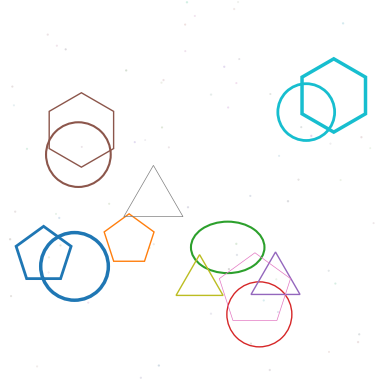[{"shape": "circle", "thickness": 2.5, "radius": 0.44, "center": [0.194, 0.308]}, {"shape": "pentagon", "thickness": 2, "radius": 0.38, "center": [0.113, 0.337]}, {"shape": "pentagon", "thickness": 1, "radius": 0.34, "center": [0.335, 0.376]}, {"shape": "oval", "thickness": 1.5, "radius": 0.48, "center": [0.591, 0.357]}, {"shape": "circle", "thickness": 1, "radius": 0.42, "center": [0.674, 0.183]}, {"shape": "triangle", "thickness": 1, "radius": 0.37, "center": [0.716, 0.272]}, {"shape": "hexagon", "thickness": 1, "radius": 0.48, "center": [0.211, 0.662]}, {"shape": "circle", "thickness": 1.5, "radius": 0.42, "center": [0.204, 0.598]}, {"shape": "pentagon", "thickness": 0.5, "radius": 0.49, "center": [0.662, 0.246]}, {"shape": "triangle", "thickness": 0.5, "radius": 0.44, "center": [0.398, 0.482]}, {"shape": "triangle", "thickness": 1, "radius": 0.35, "center": [0.518, 0.268]}, {"shape": "hexagon", "thickness": 2.5, "radius": 0.48, "center": [0.867, 0.752]}, {"shape": "circle", "thickness": 2, "radius": 0.37, "center": [0.795, 0.709]}]